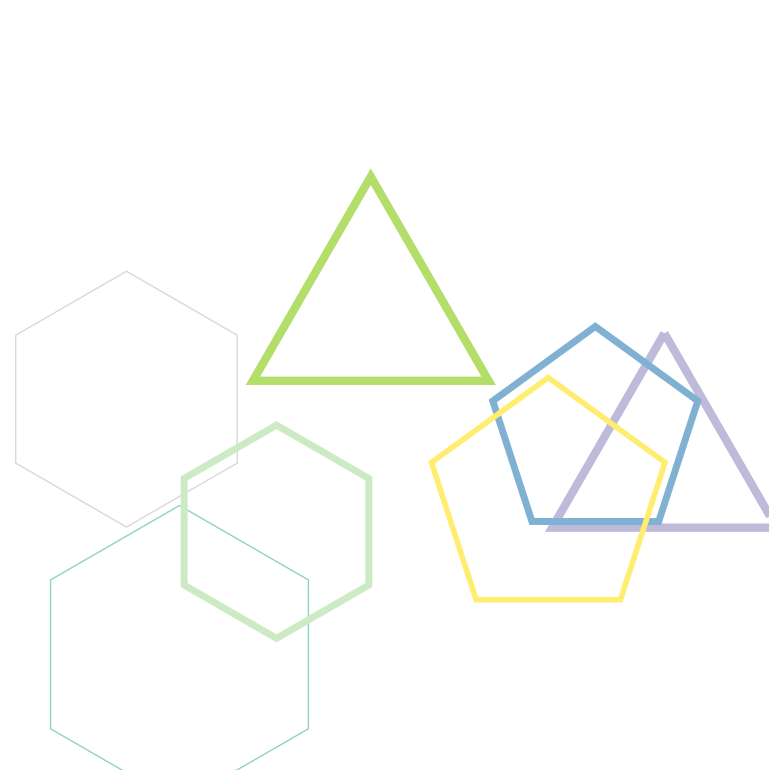[{"shape": "hexagon", "thickness": 0.5, "radius": 0.97, "center": [0.233, 0.15]}, {"shape": "triangle", "thickness": 3, "radius": 0.84, "center": [0.863, 0.399]}, {"shape": "pentagon", "thickness": 2.5, "radius": 0.7, "center": [0.773, 0.436]}, {"shape": "triangle", "thickness": 3, "radius": 0.88, "center": [0.482, 0.594]}, {"shape": "hexagon", "thickness": 0.5, "radius": 0.83, "center": [0.164, 0.482]}, {"shape": "hexagon", "thickness": 2.5, "radius": 0.69, "center": [0.359, 0.309]}, {"shape": "pentagon", "thickness": 2, "radius": 0.8, "center": [0.712, 0.35]}]